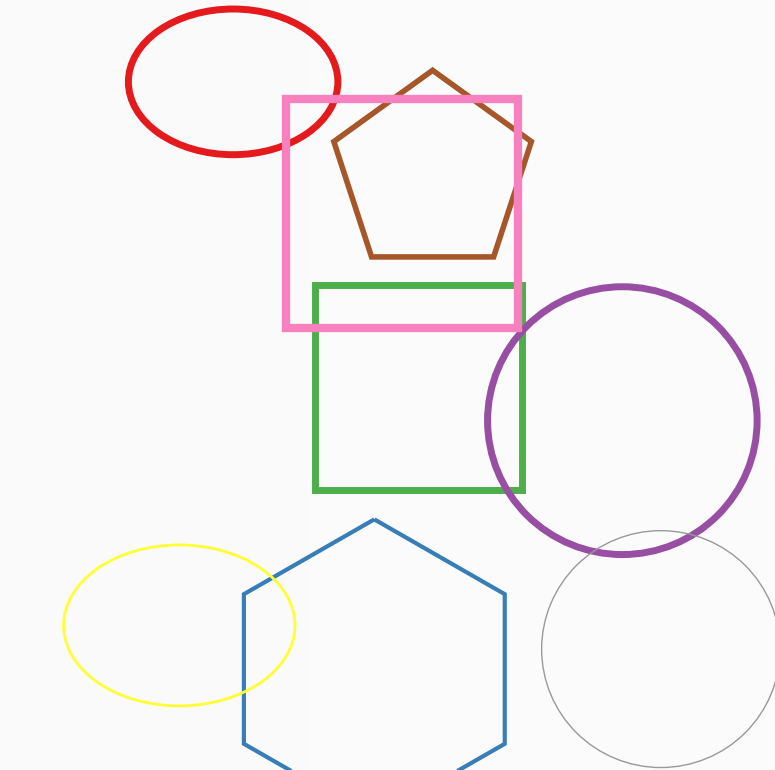[{"shape": "oval", "thickness": 2.5, "radius": 0.68, "center": [0.301, 0.894]}, {"shape": "hexagon", "thickness": 1.5, "radius": 0.97, "center": [0.483, 0.131]}, {"shape": "square", "thickness": 2.5, "radius": 0.67, "center": [0.54, 0.497]}, {"shape": "circle", "thickness": 2.5, "radius": 0.87, "center": [0.803, 0.454]}, {"shape": "oval", "thickness": 1, "radius": 0.75, "center": [0.231, 0.188]}, {"shape": "pentagon", "thickness": 2, "radius": 0.67, "center": [0.558, 0.775]}, {"shape": "square", "thickness": 3, "radius": 0.75, "center": [0.519, 0.723]}, {"shape": "circle", "thickness": 0.5, "radius": 0.77, "center": [0.853, 0.157]}]